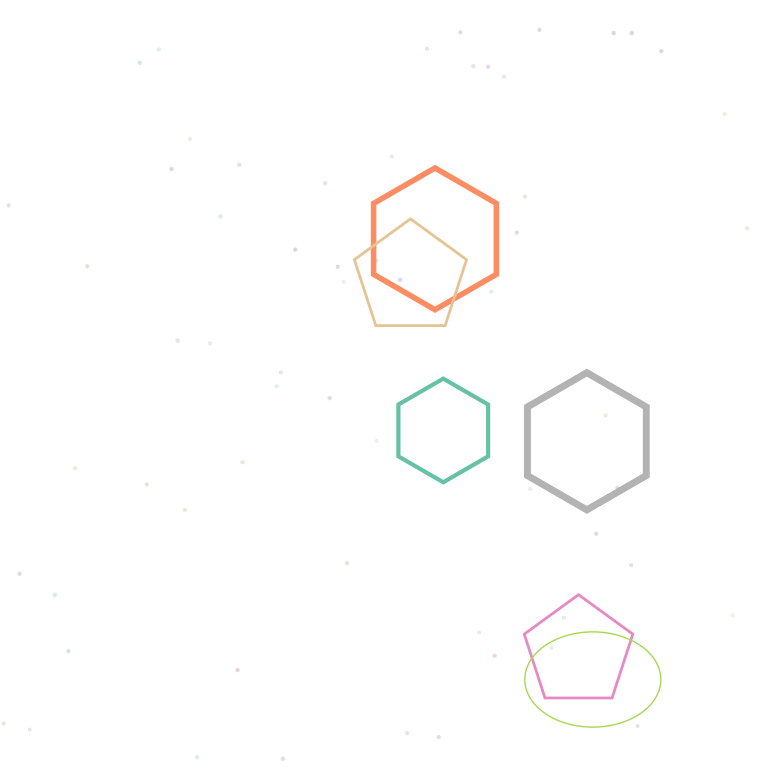[{"shape": "hexagon", "thickness": 1.5, "radius": 0.34, "center": [0.576, 0.441]}, {"shape": "hexagon", "thickness": 2, "radius": 0.46, "center": [0.565, 0.69]}, {"shape": "pentagon", "thickness": 1, "radius": 0.37, "center": [0.751, 0.154]}, {"shape": "oval", "thickness": 0.5, "radius": 0.44, "center": [0.77, 0.118]}, {"shape": "pentagon", "thickness": 1, "radius": 0.38, "center": [0.533, 0.639]}, {"shape": "hexagon", "thickness": 2.5, "radius": 0.45, "center": [0.762, 0.427]}]